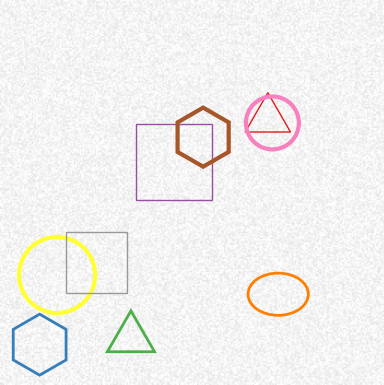[{"shape": "triangle", "thickness": 1, "radius": 0.34, "center": [0.696, 0.691]}, {"shape": "hexagon", "thickness": 2, "radius": 0.4, "center": [0.103, 0.105]}, {"shape": "triangle", "thickness": 2, "radius": 0.35, "center": [0.34, 0.122]}, {"shape": "square", "thickness": 1, "radius": 0.49, "center": [0.453, 0.579]}, {"shape": "oval", "thickness": 2, "radius": 0.39, "center": [0.723, 0.236]}, {"shape": "circle", "thickness": 3, "radius": 0.49, "center": [0.148, 0.286]}, {"shape": "hexagon", "thickness": 3, "radius": 0.38, "center": [0.528, 0.644]}, {"shape": "circle", "thickness": 3, "radius": 0.34, "center": [0.708, 0.681]}, {"shape": "square", "thickness": 1, "radius": 0.4, "center": [0.251, 0.317]}]